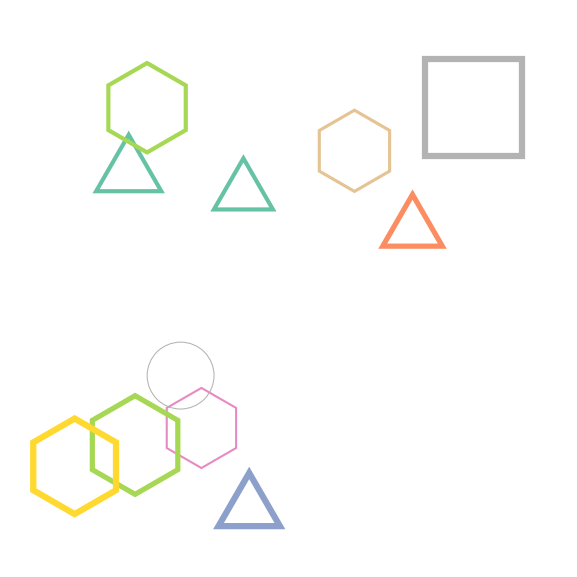[{"shape": "triangle", "thickness": 2, "radius": 0.33, "center": [0.223, 0.701]}, {"shape": "triangle", "thickness": 2, "radius": 0.29, "center": [0.421, 0.666]}, {"shape": "triangle", "thickness": 2.5, "radius": 0.3, "center": [0.714, 0.603]}, {"shape": "triangle", "thickness": 3, "radius": 0.31, "center": [0.432, 0.119]}, {"shape": "hexagon", "thickness": 1, "radius": 0.35, "center": [0.349, 0.258]}, {"shape": "hexagon", "thickness": 2, "radius": 0.39, "center": [0.255, 0.813]}, {"shape": "hexagon", "thickness": 2.5, "radius": 0.43, "center": [0.234, 0.229]}, {"shape": "hexagon", "thickness": 3, "radius": 0.41, "center": [0.129, 0.192]}, {"shape": "hexagon", "thickness": 1.5, "radius": 0.35, "center": [0.614, 0.738]}, {"shape": "square", "thickness": 3, "radius": 0.42, "center": [0.82, 0.813]}, {"shape": "circle", "thickness": 0.5, "radius": 0.29, "center": [0.313, 0.349]}]